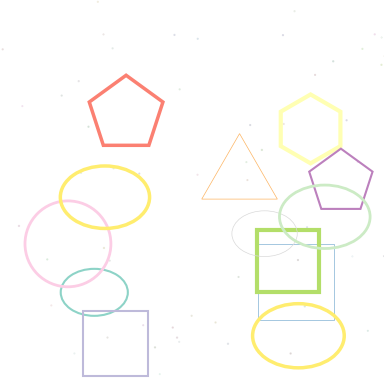[{"shape": "oval", "thickness": 1.5, "radius": 0.44, "center": [0.245, 0.241]}, {"shape": "hexagon", "thickness": 3, "radius": 0.45, "center": [0.807, 0.665]}, {"shape": "square", "thickness": 1.5, "radius": 0.42, "center": [0.301, 0.108]}, {"shape": "pentagon", "thickness": 2.5, "radius": 0.5, "center": [0.328, 0.704]}, {"shape": "square", "thickness": 0.5, "radius": 0.49, "center": [0.769, 0.267]}, {"shape": "triangle", "thickness": 0.5, "radius": 0.57, "center": [0.622, 0.54]}, {"shape": "square", "thickness": 3, "radius": 0.4, "center": [0.747, 0.322]}, {"shape": "circle", "thickness": 2, "radius": 0.56, "center": [0.176, 0.367]}, {"shape": "oval", "thickness": 0.5, "radius": 0.42, "center": [0.687, 0.393]}, {"shape": "pentagon", "thickness": 1.5, "radius": 0.43, "center": [0.885, 0.527]}, {"shape": "oval", "thickness": 2, "radius": 0.59, "center": [0.844, 0.437]}, {"shape": "oval", "thickness": 2.5, "radius": 0.6, "center": [0.775, 0.128]}, {"shape": "oval", "thickness": 2.5, "radius": 0.58, "center": [0.273, 0.488]}]